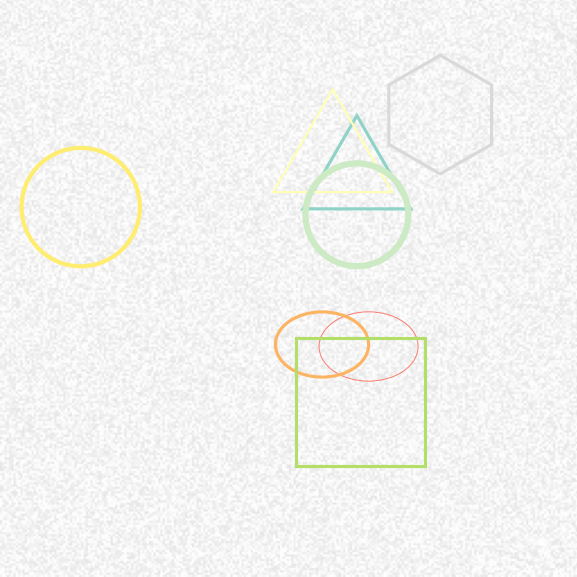[{"shape": "triangle", "thickness": 1.5, "radius": 0.54, "center": [0.618, 0.691]}, {"shape": "triangle", "thickness": 1, "radius": 0.59, "center": [0.576, 0.726]}, {"shape": "oval", "thickness": 0.5, "radius": 0.43, "center": [0.638, 0.399]}, {"shape": "oval", "thickness": 1.5, "radius": 0.4, "center": [0.558, 0.403]}, {"shape": "square", "thickness": 1.5, "radius": 0.56, "center": [0.624, 0.303]}, {"shape": "hexagon", "thickness": 1.5, "radius": 0.51, "center": [0.762, 0.801]}, {"shape": "circle", "thickness": 3, "radius": 0.45, "center": [0.618, 0.627]}, {"shape": "circle", "thickness": 2, "radius": 0.51, "center": [0.14, 0.641]}]